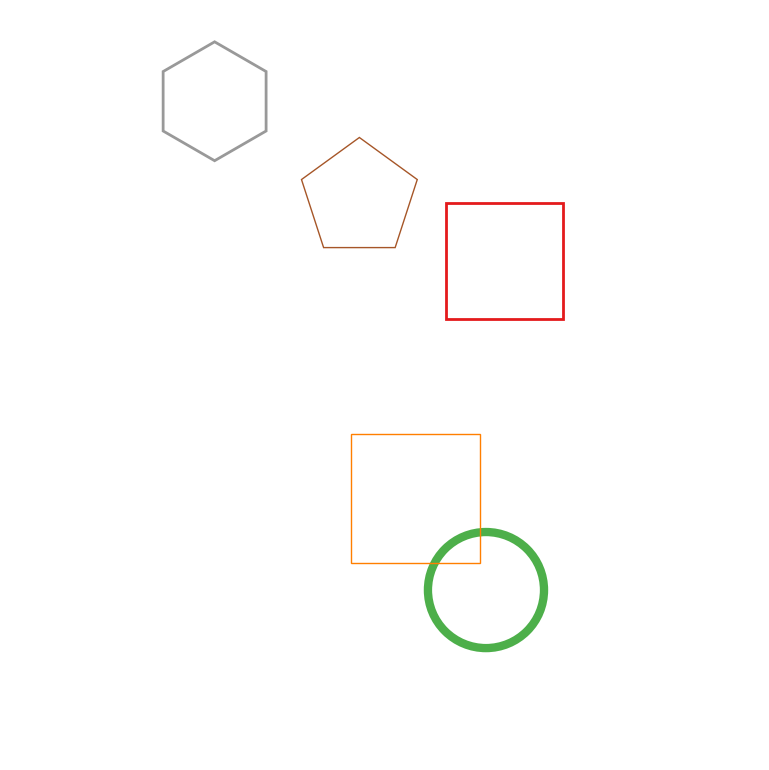[{"shape": "square", "thickness": 1, "radius": 0.38, "center": [0.656, 0.661]}, {"shape": "circle", "thickness": 3, "radius": 0.38, "center": [0.631, 0.234]}, {"shape": "square", "thickness": 0.5, "radius": 0.42, "center": [0.54, 0.353]}, {"shape": "pentagon", "thickness": 0.5, "radius": 0.4, "center": [0.467, 0.742]}, {"shape": "hexagon", "thickness": 1, "radius": 0.39, "center": [0.279, 0.868]}]